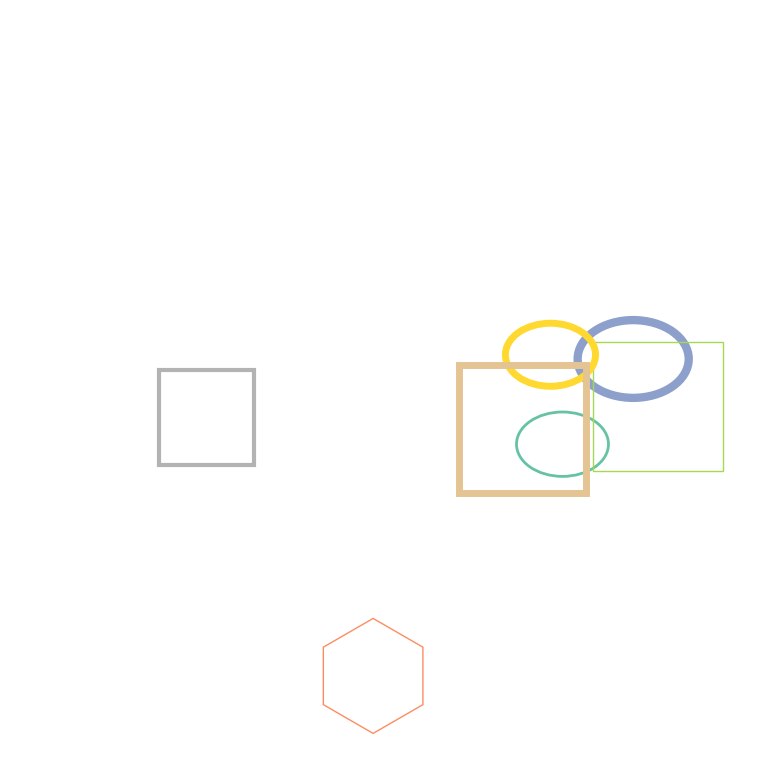[{"shape": "oval", "thickness": 1, "radius": 0.3, "center": [0.731, 0.423]}, {"shape": "hexagon", "thickness": 0.5, "radius": 0.37, "center": [0.485, 0.122]}, {"shape": "oval", "thickness": 3, "radius": 0.36, "center": [0.822, 0.534]}, {"shape": "square", "thickness": 0.5, "radius": 0.42, "center": [0.854, 0.472]}, {"shape": "oval", "thickness": 2.5, "radius": 0.29, "center": [0.715, 0.539]}, {"shape": "square", "thickness": 2.5, "radius": 0.41, "center": [0.679, 0.443]}, {"shape": "square", "thickness": 1.5, "radius": 0.31, "center": [0.269, 0.458]}]